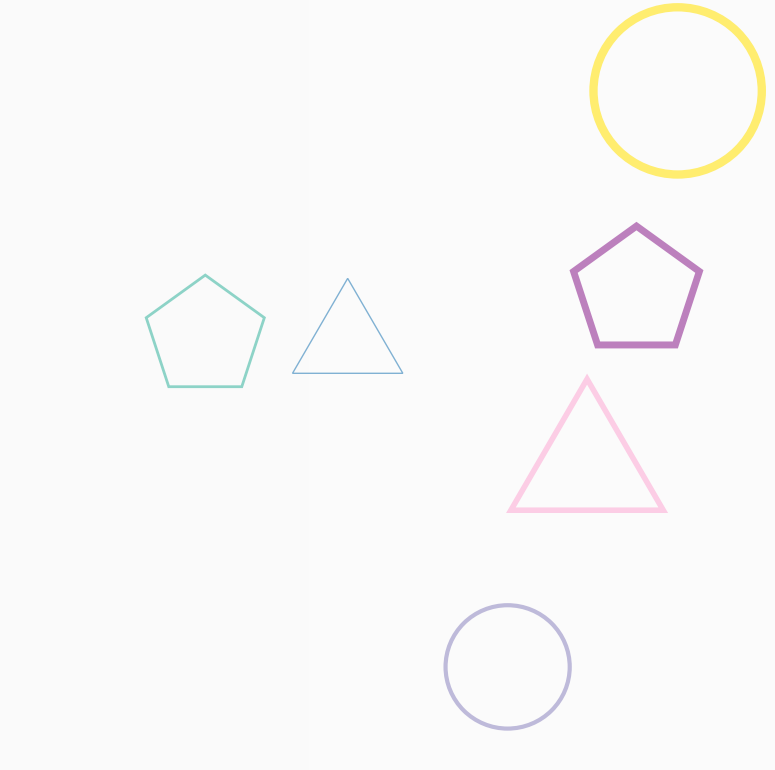[{"shape": "pentagon", "thickness": 1, "radius": 0.4, "center": [0.265, 0.563]}, {"shape": "circle", "thickness": 1.5, "radius": 0.4, "center": [0.655, 0.134]}, {"shape": "triangle", "thickness": 0.5, "radius": 0.41, "center": [0.449, 0.556]}, {"shape": "triangle", "thickness": 2, "radius": 0.57, "center": [0.758, 0.394]}, {"shape": "pentagon", "thickness": 2.5, "radius": 0.43, "center": [0.821, 0.621]}, {"shape": "circle", "thickness": 3, "radius": 0.54, "center": [0.874, 0.882]}]